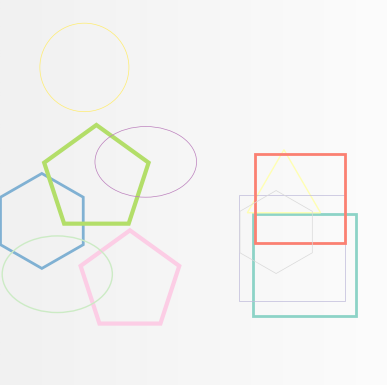[{"shape": "square", "thickness": 2, "radius": 0.66, "center": [0.786, 0.311]}, {"shape": "triangle", "thickness": 1, "radius": 0.55, "center": [0.733, 0.502]}, {"shape": "square", "thickness": 0.5, "radius": 0.69, "center": [0.753, 0.356]}, {"shape": "square", "thickness": 2, "radius": 0.58, "center": [0.774, 0.484]}, {"shape": "hexagon", "thickness": 2, "radius": 0.62, "center": [0.108, 0.426]}, {"shape": "pentagon", "thickness": 3, "radius": 0.71, "center": [0.249, 0.534]}, {"shape": "pentagon", "thickness": 3, "radius": 0.67, "center": [0.335, 0.268]}, {"shape": "hexagon", "thickness": 0.5, "radius": 0.54, "center": [0.713, 0.397]}, {"shape": "oval", "thickness": 0.5, "radius": 0.66, "center": [0.376, 0.58]}, {"shape": "oval", "thickness": 1, "radius": 0.71, "center": [0.148, 0.288]}, {"shape": "circle", "thickness": 0.5, "radius": 0.57, "center": [0.218, 0.825]}]